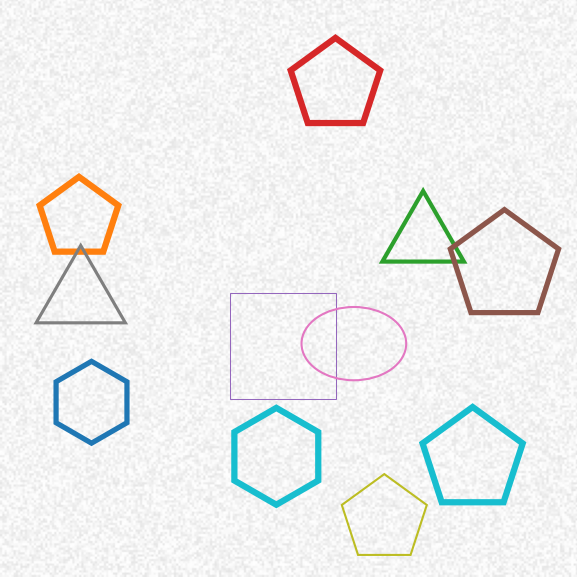[{"shape": "hexagon", "thickness": 2.5, "radius": 0.35, "center": [0.158, 0.303]}, {"shape": "pentagon", "thickness": 3, "radius": 0.36, "center": [0.137, 0.621]}, {"shape": "triangle", "thickness": 2, "radius": 0.41, "center": [0.733, 0.587]}, {"shape": "pentagon", "thickness": 3, "radius": 0.41, "center": [0.581, 0.852]}, {"shape": "square", "thickness": 0.5, "radius": 0.46, "center": [0.49, 0.4]}, {"shape": "pentagon", "thickness": 2.5, "radius": 0.49, "center": [0.873, 0.538]}, {"shape": "oval", "thickness": 1, "radius": 0.45, "center": [0.613, 0.404]}, {"shape": "triangle", "thickness": 1.5, "radius": 0.45, "center": [0.14, 0.485]}, {"shape": "pentagon", "thickness": 1, "radius": 0.39, "center": [0.665, 0.101]}, {"shape": "hexagon", "thickness": 3, "radius": 0.42, "center": [0.478, 0.209]}, {"shape": "pentagon", "thickness": 3, "radius": 0.46, "center": [0.818, 0.203]}]